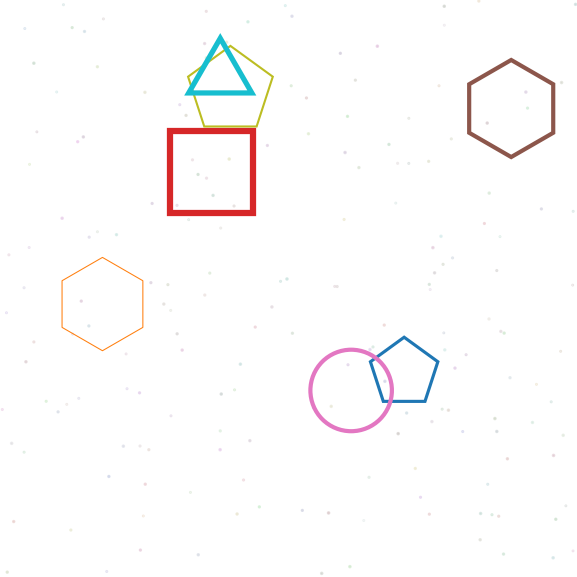[{"shape": "pentagon", "thickness": 1.5, "radius": 0.31, "center": [0.7, 0.354]}, {"shape": "hexagon", "thickness": 0.5, "radius": 0.4, "center": [0.177, 0.473]}, {"shape": "square", "thickness": 3, "radius": 0.36, "center": [0.366, 0.701]}, {"shape": "hexagon", "thickness": 2, "radius": 0.42, "center": [0.885, 0.811]}, {"shape": "circle", "thickness": 2, "radius": 0.35, "center": [0.608, 0.323]}, {"shape": "pentagon", "thickness": 1, "radius": 0.39, "center": [0.399, 0.843]}, {"shape": "triangle", "thickness": 2.5, "radius": 0.32, "center": [0.381, 0.87]}]